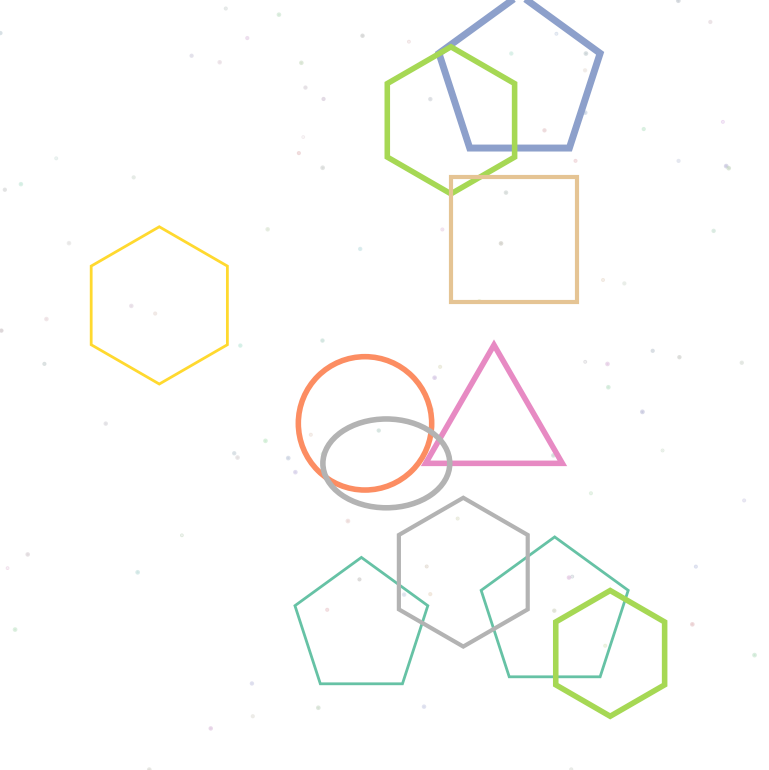[{"shape": "pentagon", "thickness": 1, "radius": 0.45, "center": [0.469, 0.185]}, {"shape": "pentagon", "thickness": 1, "radius": 0.5, "center": [0.72, 0.202]}, {"shape": "circle", "thickness": 2, "radius": 0.43, "center": [0.474, 0.45]}, {"shape": "pentagon", "thickness": 2.5, "radius": 0.55, "center": [0.675, 0.897]}, {"shape": "triangle", "thickness": 2, "radius": 0.51, "center": [0.642, 0.45]}, {"shape": "hexagon", "thickness": 2, "radius": 0.41, "center": [0.792, 0.151]}, {"shape": "hexagon", "thickness": 2, "radius": 0.48, "center": [0.586, 0.844]}, {"shape": "hexagon", "thickness": 1, "radius": 0.51, "center": [0.207, 0.603]}, {"shape": "square", "thickness": 1.5, "radius": 0.41, "center": [0.667, 0.689]}, {"shape": "oval", "thickness": 2, "radius": 0.41, "center": [0.502, 0.398]}, {"shape": "hexagon", "thickness": 1.5, "radius": 0.48, "center": [0.602, 0.257]}]